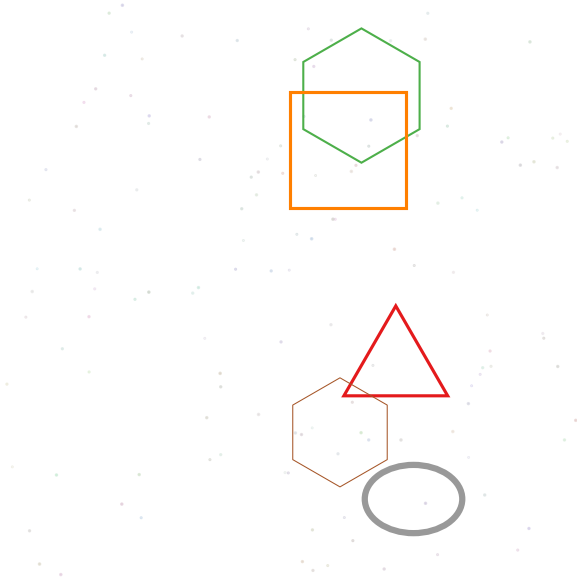[{"shape": "triangle", "thickness": 1.5, "radius": 0.52, "center": [0.685, 0.366]}, {"shape": "hexagon", "thickness": 1, "radius": 0.58, "center": [0.626, 0.834]}, {"shape": "square", "thickness": 1.5, "radius": 0.5, "center": [0.603, 0.739]}, {"shape": "hexagon", "thickness": 0.5, "radius": 0.47, "center": [0.589, 0.25]}, {"shape": "oval", "thickness": 3, "radius": 0.42, "center": [0.716, 0.135]}]